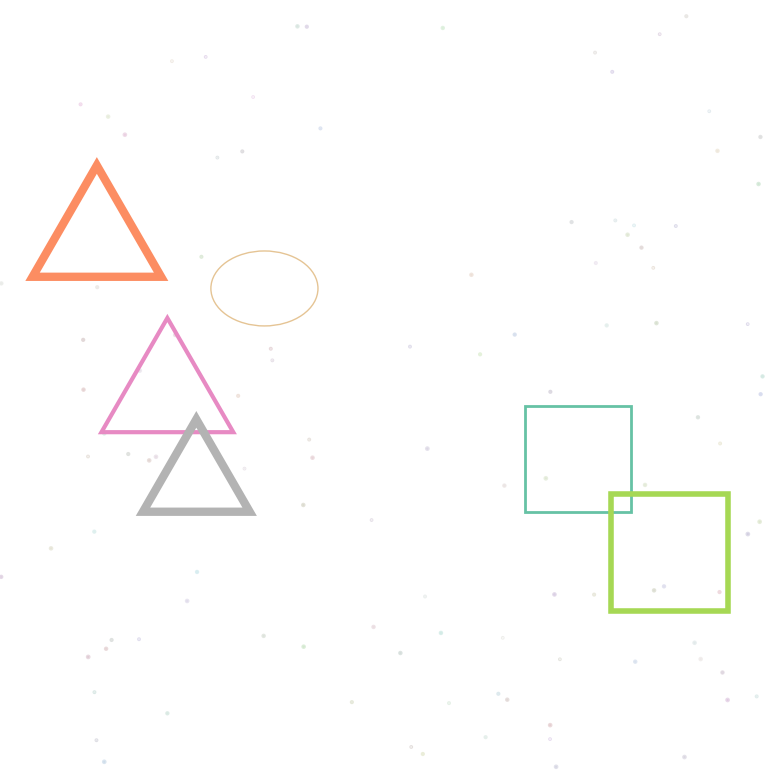[{"shape": "square", "thickness": 1, "radius": 0.34, "center": [0.75, 0.404]}, {"shape": "triangle", "thickness": 3, "radius": 0.48, "center": [0.126, 0.689]}, {"shape": "triangle", "thickness": 1.5, "radius": 0.49, "center": [0.217, 0.488]}, {"shape": "square", "thickness": 2, "radius": 0.38, "center": [0.87, 0.282]}, {"shape": "oval", "thickness": 0.5, "radius": 0.35, "center": [0.343, 0.625]}, {"shape": "triangle", "thickness": 3, "radius": 0.4, "center": [0.255, 0.375]}]